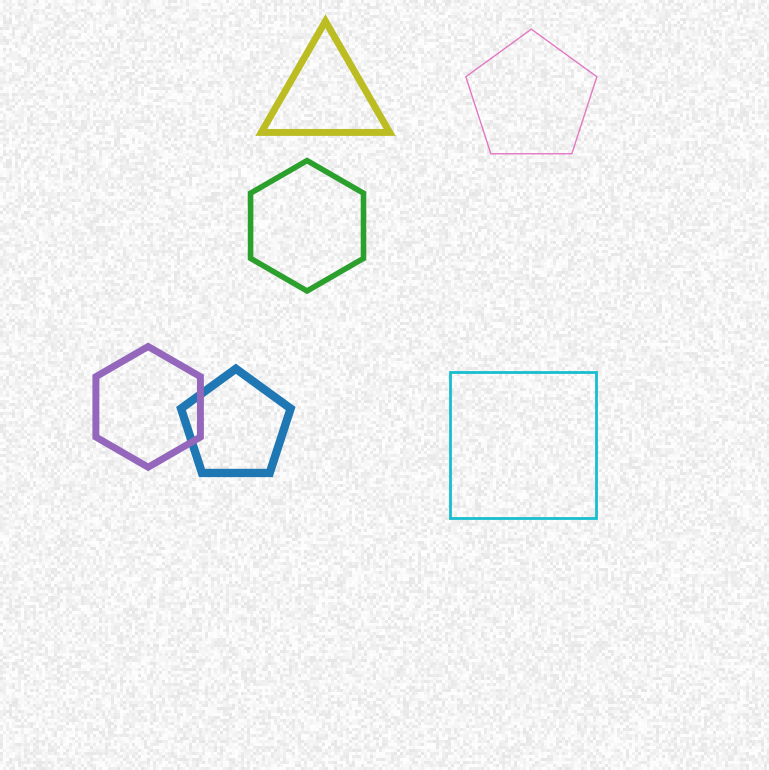[{"shape": "pentagon", "thickness": 3, "radius": 0.37, "center": [0.306, 0.446]}, {"shape": "hexagon", "thickness": 2, "radius": 0.42, "center": [0.399, 0.707]}, {"shape": "hexagon", "thickness": 2.5, "radius": 0.39, "center": [0.192, 0.472]}, {"shape": "pentagon", "thickness": 0.5, "radius": 0.45, "center": [0.69, 0.873]}, {"shape": "triangle", "thickness": 2.5, "radius": 0.48, "center": [0.423, 0.876]}, {"shape": "square", "thickness": 1, "radius": 0.47, "center": [0.679, 0.422]}]